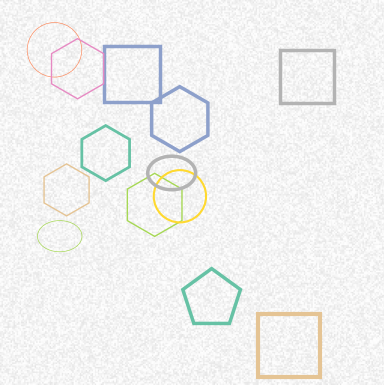[{"shape": "pentagon", "thickness": 2.5, "radius": 0.39, "center": [0.55, 0.224]}, {"shape": "hexagon", "thickness": 2, "radius": 0.36, "center": [0.275, 0.602]}, {"shape": "circle", "thickness": 0.5, "radius": 0.35, "center": [0.142, 0.871]}, {"shape": "square", "thickness": 2.5, "radius": 0.36, "center": [0.343, 0.808]}, {"shape": "hexagon", "thickness": 2.5, "radius": 0.42, "center": [0.467, 0.691]}, {"shape": "hexagon", "thickness": 1, "radius": 0.39, "center": [0.202, 0.822]}, {"shape": "hexagon", "thickness": 1, "radius": 0.41, "center": [0.402, 0.468]}, {"shape": "oval", "thickness": 0.5, "radius": 0.29, "center": [0.155, 0.387]}, {"shape": "circle", "thickness": 1.5, "radius": 0.34, "center": [0.467, 0.49]}, {"shape": "hexagon", "thickness": 1, "radius": 0.34, "center": [0.173, 0.507]}, {"shape": "square", "thickness": 3, "radius": 0.4, "center": [0.75, 0.103]}, {"shape": "oval", "thickness": 2.5, "radius": 0.31, "center": [0.446, 0.551]}, {"shape": "square", "thickness": 2.5, "radius": 0.35, "center": [0.798, 0.801]}]